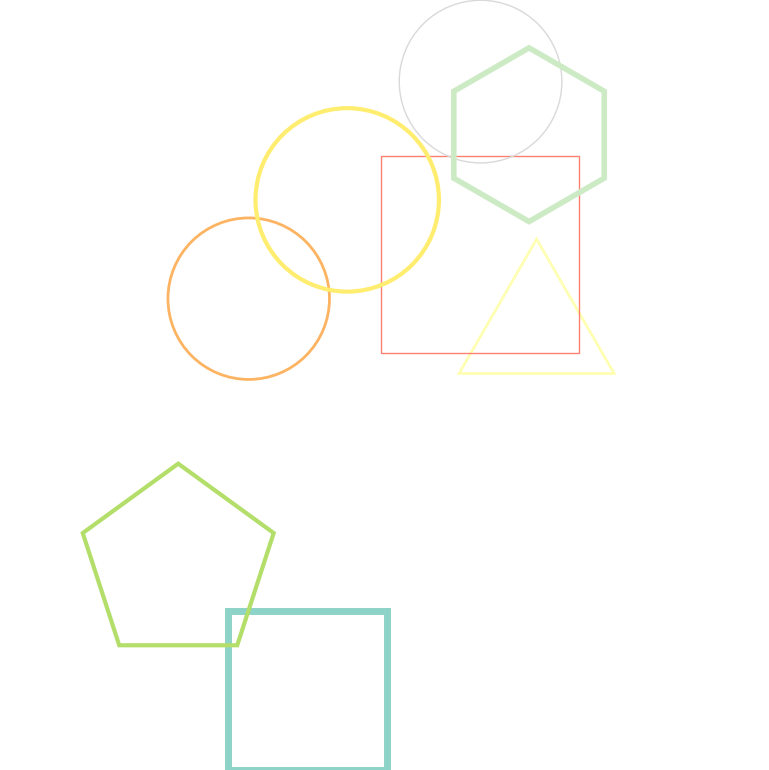[{"shape": "square", "thickness": 2.5, "radius": 0.52, "center": [0.399, 0.103]}, {"shape": "triangle", "thickness": 1, "radius": 0.58, "center": [0.697, 0.573]}, {"shape": "square", "thickness": 0.5, "radius": 0.64, "center": [0.624, 0.669]}, {"shape": "circle", "thickness": 1, "radius": 0.52, "center": [0.323, 0.612]}, {"shape": "pentagon", "thickness": 1.5, "radius": 0.65, "center": [0.231, 0.267]}, {"shape": "circle", "thickness": 0.5, "radius": 0.53, "center": [0.624, 0.894]}, {"shape": "hexagon", "thickness": 2, "radius": 0.56, "center": [0.687, 0.825]}, {"shape": "circle", "thickness": 1.5, "radius": 0.6, "center": [0.451, 0.74]}]